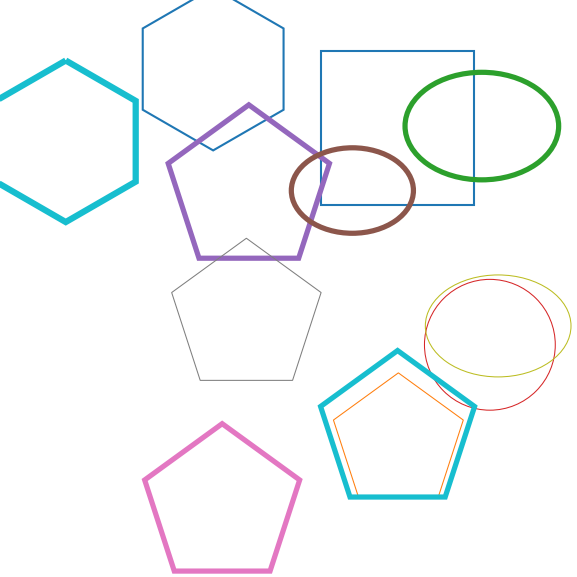[{"shape": "square", "thickness": 1, "radius": 0.66, "center": [0.689, 0.777]}, {"shape": "hexagon", "thickness": 1, "radius": 0.7, "center": [0.369, 0.879]}, {"shape": "pentagon", "thickness": 0.5, "radius": 0.59, "center": [0.69, 0.235]}, {"shape": "oval", "thickness": 2.5, "radius": 0.67, "center": [0.834, 0.781]}, {"shape": "circle", "thickness": 0.5, "radius": 0.57, "center": [0.848, 0.402]}, {"shape": "pentagon", "thickness": 2.5, "radius": 0.73, "center": [0.431, 0.671]}, {"shape": "oval", "thickness": 2.5, "radius": 0.53, "center": [0.61, 0.669]}, {"shape": "pentagon", "thickness": 2.5, "radius": 0.71, "center": [0.385, 0.124]}, {"shape": "pentagon", "thickness": 0.5, "radius": 0.68, "center": [0.427, 0.451]}, {"shape": "oval", "thickness": 0.5, "radius": 0.63, "center": [0.863, 0.435]}, {"shape": "hexagon", "thickness": 3, "radius": 0.7, "center": [0.114, 0.754]}, {"shape": "pentagon", "thickness": 2.5, "radius": 0.7, "center": [0.688, 0.252]}]